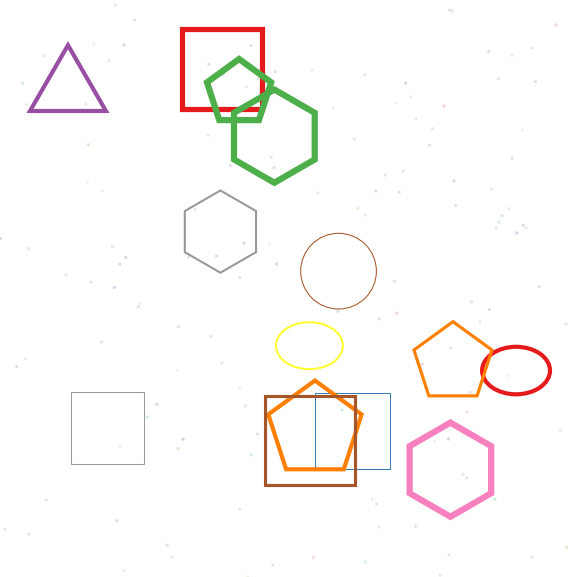[{"shape": "oval", "thickness": 2, "radius": 0.29, "center": [0.894, 0.357]}, {"shape": "square", "thickness": 2.5, "radius": 0.34, "center": [0.384, 0.88]}, {"shape": "square", "thickness": 0.5, "radius": 0.32, "center": [0.611, 0.253]}, {"shape": "hexagon", "thickness": 3, "radius": 0.4, "center": [0.475, 0.763]}, {"shape": "pentagon", "thickness": 3, "radius": 0.29, "center": [0.414, 0.838]}, {"shape": "triangle", "thickness": 2, "radius": 0.38, "center": [0.118, 0.845]}, {"shape": "pentagon", "thickness": 2, "radius": 0.42, "center": [0.545, 0.255]}, {"shape": "pentagon", "thickness": 1.5, "radius": 0.36, "center": [0.784, 0.371]}, {"shape": "oval", "thickness": 1, "radius": 0.29, "center": [0.536, 0.401]}, {"shape": "circle", "thickness": 0.5, "radius": 0.33, "center": [0.586, 0.53]}, {"shape": "square", "thickness": 1.5, "radius": 0.39, "center": [0.537, 0.237]}, {"shape": "hexagon", "thickness": 3, "radius": 0.41, "center": [0.78, 0.186]}, {"shape": "hexagon", "thickness": 1, "radius": 0.36, "center": [0.382, 0.598]}, {"shape": "square", "thickness": 0.5, "radius": 0.31, "center": [0.186, 0.258]}]